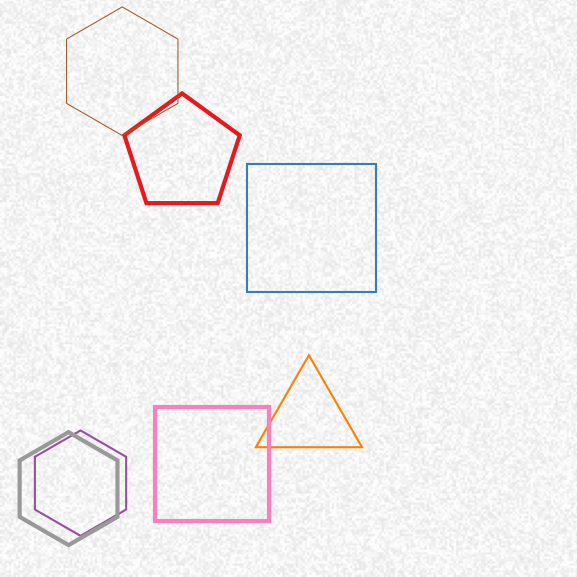[{"shape": "pentagon", "thickness": 2, "radius": 0.53, "center": [0.315, 0.732]}, {"shape": "square", "thickness": 1, "radius": 0.56, "center": [0.539, 0.604]}, {"shape": "hexagon", "thickness": 1, "radius": 0.46, "center": [0.139, 0.163]}, {"shape": "triangle", "thickness": 1, "radius": 0.53, "center": [0.535, 0.278]}, {"shape": "hexagon", "thickness": 0.5, "radius": 0.56, "center": [0.212, 0.876]}, {"shape": "square", "thickness": 2, "radius": 0.49, "center": [0.367, 0.195]}, {"shape": "hexagon", "thickness": 2, "radius": 0.49, "center": [0.119, 0.153]}]